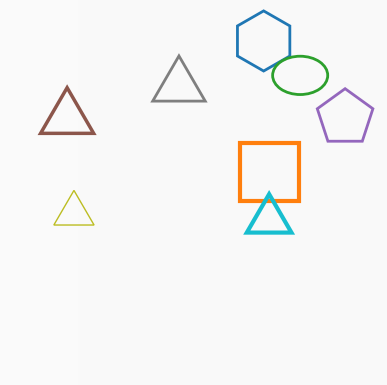[{"shape": "hexagon", "thickness": 2, "radius": 0.39, "center": [0.68, 0.894]}, {"shape": "square", "thickness": 3, "radius": 0.38, "center": [0.695, 0.553]}, {"shape": "oval", "thickness": 2, "radius": 0.36, "center": [0.775, 0.804]}, {"shape": "pentagon", "thickness": 2, "radius": 0.38, "center": [0.891, 0.694]}, {"shape": "triangle", "thickness": 2.5, "radius": 0.4, "center": [0.173, 0.693]}, {"shape": "triangle", "thickness": 2, "radius": 0.39, "center": [0.462, 0.776]}, {"shape": "triangle", "thickness": 1, "radius": 0.3, "center": [0.191, 0.446]}, {"shape": "triangle", "thickness": 3, "radius": 0.33, "center": [0.695, 0.429]}]